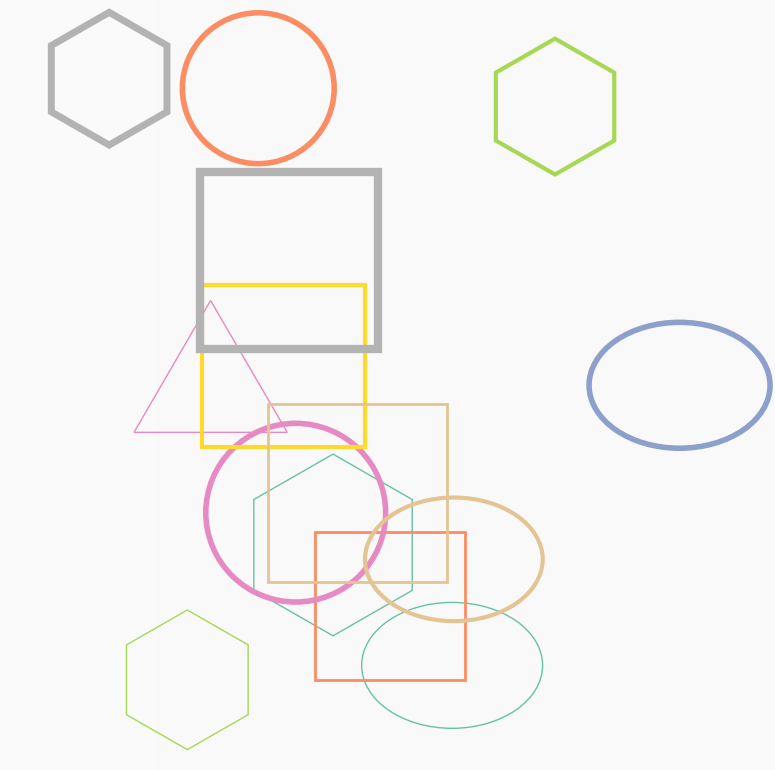[{"shape": "oval", "thickness": 0.5, "radius": 0.58, "center": [0.583, 0.136]}, {"shape": "hexagon", "thickness": 0.5, "radius": 0.59, "center": [0.43, 0.292]}, {"shape": "square", "thickness": 1, "radius": 0.48, "center": [0.503, 0.213]}, {"shape": "circle", "thickness": 2, "radius": 0.49, "center": [0.333, 0.885]}, {"shape": "oval", "thickness": 2, "radius": 0.58, "center": [0.877, 0.5]}, {"shape": "triangle", "thickness": 0.5, "radius": 0.57, "center": [0.272, 0.496]}, {"shape": "circle", "thickness": 2, "radius": 0.58, "center": [0.382, 0.334]}, {"shape": "hexagon", "thickness": 1.5, "radius": 0.44, "center": [0.716, 0.862]}, {"shape": "hexagon", "thickness": 0.5, "radius": 0.45, "center": [0.242, 0.117]}, {"shape": "square", "thickness": 1.5, "radius": 0.53, "center": [0.366, 0.525]}, {"shape": "oval", "thickness": 1.5, "radius": 0.57, "center": [0.586, 0.274]}, {"shape": "square", "thickness": 1, "radius": 0.58, "center": [0.461, 0.359]}, {"shape": "square", "thickness": 3, "radius": 0.57, "center": [0.373, 0.662]}, {"shape": "hexagon", "thickness": 2.5, "radius": 0.43, "center": [0.141, 0.898]}]